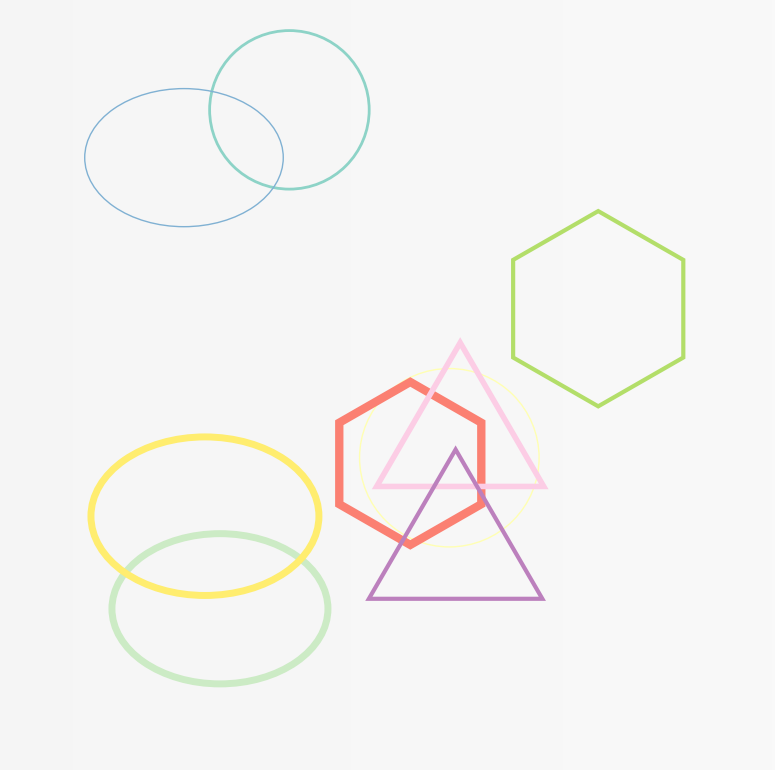[{"shape": "circle", "thickness": 1, "radius": 0.51, "center": [0.373, 0.857]}, {"shape": "circle", "thickness": 0.5, "radius": 0.58, "center": [0.58, 0.406]}, {"shape": "hexagon", "thickness": 3, "radius": 0.53, "center": [0.529, 0.398]}, {"shape": "oval", "thickness": 0.5, "radius": 0.64, "center": [0.237, 0.795]}, {"shape": "hexagon", "thickness": 1.5, "radius": 0.63, "center": [0.772, 0.599]}, {"shape": "triangle", "thickness": 2, "radius": 0.62, "center": [0.594, 0.43]}, {"shape": "triangle", "thickness": 1.5, "radius": 0.65, "center": [0.588, 0.287]}, {"shape": "oval", "thickness": 2.5, "radius": 0.7, "center": [0.284, 0.209]}, {"shape": "oval", "thickness": 2.5, "radius": 0.74, "center": [0.264, 0.33]}]